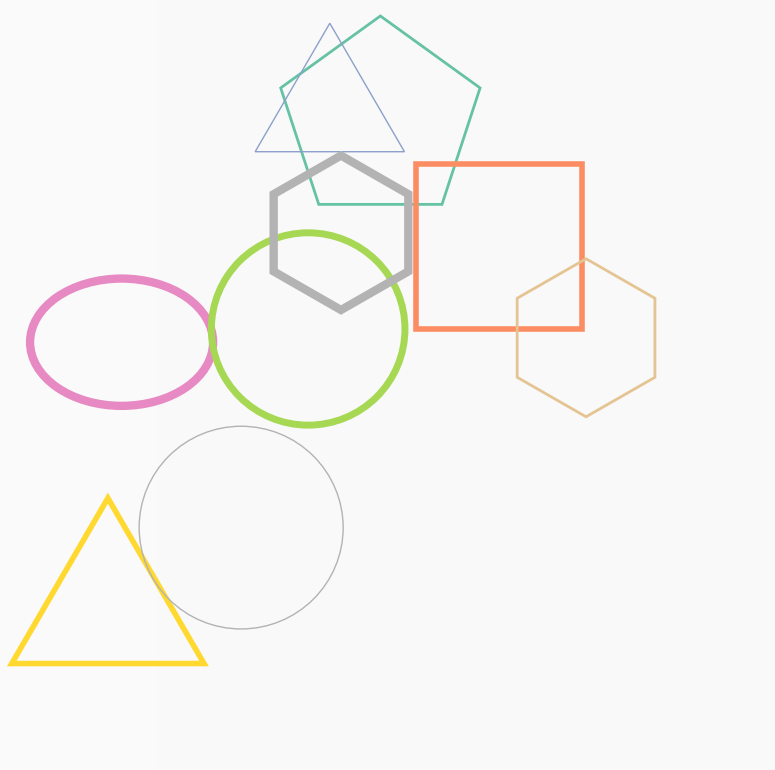[{"shape": "pentagon", "thickness": 1, "radius": 0.68, "center": [0.491, 0.844]}, {"shape": "square", "thickness": 2, "radius": 0.54, "center": [0.644, 0.679]}, {"shape": "triangle", "thickness": 0.5, "radius": 0.56, "center": [0.426, 0.859]}, {"shape": "oval", "thickness": 3, "radius": 0.59, "center": [0.157, 0.556]}, {"shape": "circle", "thickness": 2.5, "radius": 0.62, "center": [0.398, 0.573]}, {"shape": "triangle", "thickness": 2, "radius": 0.72, "center": [0.139, 0.21]}, {"shape": "hexagon", "thickness": 1, "radius": 0.51, "center": [0.756, 0.561]}, {"shape": "circle", "thickness": 0.5, "radius": 0.66, "center": [0.311, 0.315]}, {"shape": "hexagon", "thickness": 3, "radius": 0.5, "center": [0.44, 0.698]}]